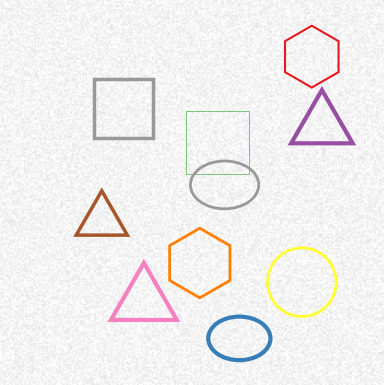[{"shape": "hexagon", "thickness": 1.5, "radius": 0.4, "center": [0.81, 0.853]}, {"shape": "oval", "thickness": 3, "radius": 0.4, "center": [0.622, 0.121]}, {"shape": "square", "thickness": 0.5, "radius": 0.41, "center": [0.565, 0.629]}, {"shape": "triangle", "thickness": 3, "radius": 0.46, "center": [0.836, 0.674]}, {"shape": "hexagon", "thickness": 2, "radius": 0.45, "center": [0.519, 0.317]}, {"shape": "circle", "thickness": 2, "radius": 0.45, "center": [0.784, 0.267]}, {"shape": "triangle", "thickness": 2.5, "radius": 0.38, "center": [0.264, 0.428]}, {"shape": "triangle", "thickness": 3, "radius": 0.49, "center": [0.374, 0.218]}, {"shape": "square", "thickness": 2.5, "radius": 0.38, "center": [0.321, 0.718]}, {"shape": "oval", "thickness": 2, "radius": 0.44, "center": [0.583, 0.52]}]